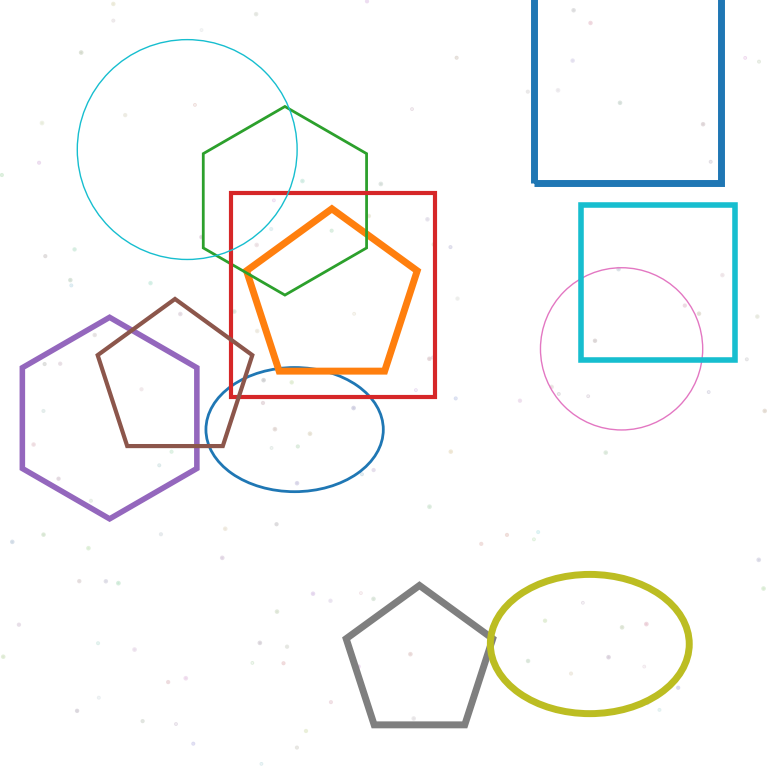[{"shape": "oval", "thickness": 1, "radius": 0.58, "center": [0.383, 0.442]}, {"shape": "square", "thickness": 2.5, "radius": 0.61, "center": [0.815, 0.883]}, {"shape": "pentagon", "thickness": 2.5, "radius": 0.58, "center": [0.431, 0.612]}, {"shape": "hexagon", "thickness": 1, "radius": 0.61, "center": [0.37, 0.739]}, {"shape": "square", "thickness": 1.5, "radius": 0.66, "center": [0.433, 0.617]}, {"shape": "hexagon", "thickness": 2, "radius": 0.65, "center": [0.142, 0.457]}, {"shape": "pentagon", "thickness": 1.5, "radius": 0.53, "center": [0.227, 0.506]}, {"shape": "circle", "thickness": 0.5, "radius": 0.53, "center": [0.807, 0.547]}, {"shape": "pentagon", "thickness": 2.5, "radius": 0.5, "center": [0.545, 0.14]}, {"shape": "oval", "thickness": 2.5, "radius": 0.65, "center": [0.766, 0.164]}, {"shape": "circle", "thickness": 0.5, "radius": 0.71, "center": [0.243, 0.806]}, {"shape": "square", "thickness": 2, "radius": 0.5, "center": [0.854, 0.633]}]